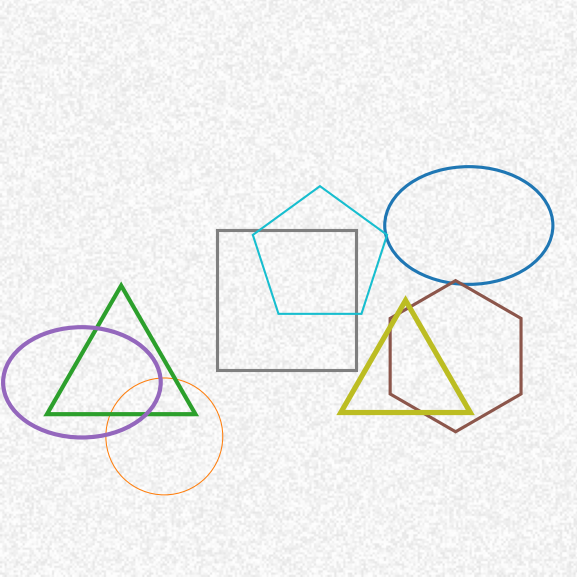[{"shape": "oval", "thickness": 1.5, "radius": 0.73, "center": [0.812, 0.609]}, {"shape": "circle", "thickness": 0.5, "radius": 0.51, "center": [0.285, 0.243]}, {"shape": "triangle", "thickness": 2, "radius": 0.74, "center": [0.21, 0.356]}, {"shape": "oval", "thickness": 2, "radius": 0.68, "center": [0.142, 0.337]}, {"shape": "hexagon", "thickness": 1.5, "radius": 0.65, "center": [0.789, 0.382]}, {"shape": "square", "thickness": 1.5, "radius": 0.6, "center": [0.496, 0.479]}, {"shape": "triangle", "thickness": 2.5, "radius": 0.65, "center": [0.702, 0.35]}, {"shape": "pentagon", "thickness": 1, "radius": 0.61, "center": [0.554, 0.555]}]